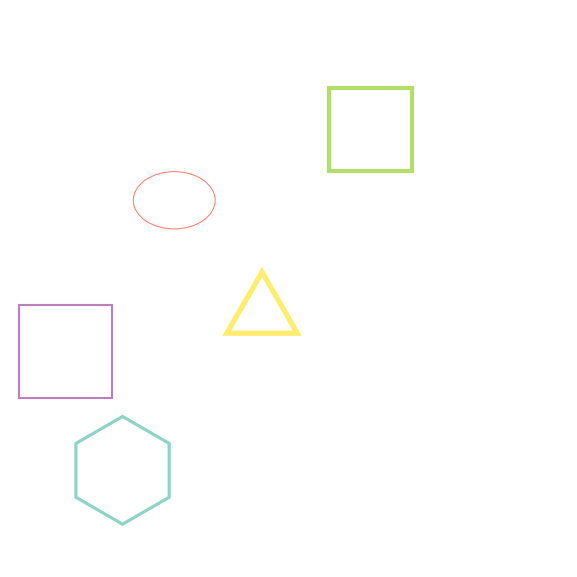[{"shape": "hexagon", "thickness": 1.5, "radius": 0.47, "center": [0.212, 0.185]}, {"shape": "oval", "thickness": 0.5, "radius": 0.35, "center": [0.302, 0.652]}, {"shape": "square", "thickness": 2, "radius": 0.36, "center": [0.642, 0.775]}, {"shape": "square", "thickness": 1, "radius": 0.4, "center": [0.113, 0.391]}, {"shape": "triangle", "thickness": 2.5, "radius": 0.35, "center": [0.454, 0.457]}]